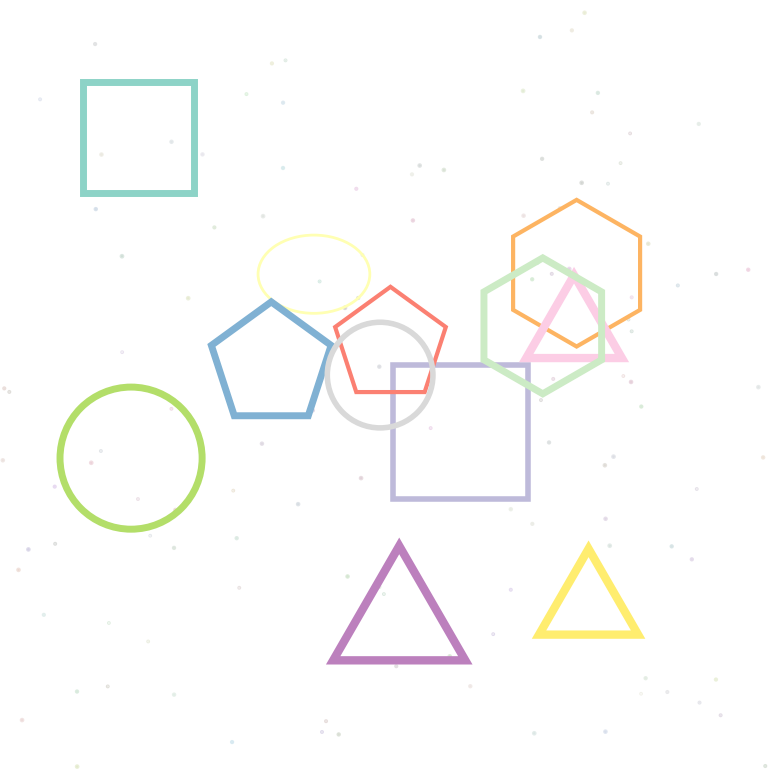[{"shape": "square", "thickness": 2.5, "radius": 0.36, "center": [0.18, 0.822]}, {"shape": "oval", "thickness": 1, "radius": 0.36, "center": [0.408, 0.644]}, {"shape": "square", "thickness": 2, "radius": 0.44, "center": [0.598, 0.439]}, {"shape": "pentagon", "thickness": 1.5, "radius": 0.38, "center": [0.507, 0.552]}, {"shape": "pentagon", "thickness": 2.5, "radius": 0.41, "center": [0.352, 0.526]}, {"shape": "hexagon", "thickness": 1.5, "radius": 0.48, "center": [0.749, 0.645]}, {"shape": "circle", "thickness": 2.5, "radius": 0.46, "center": [0.17, 0.405]}, {"shape": "triangle", "thickness": 3, "radius": 0.36, "center": [0.746, 0.571]}, {"shape": "circle", "thickness": 2, "radius": 0.34, "center": [0.494, 0.513]}, {"shape": "triangle", "thickness": 3, "radius": 0.5, "center": [0.518, 0.192]}, {"shape": "hexagon", "thickness": 2.5, "radius": 0.44, "center": [0.705, 0.577]}, {"shape": "triangle", "thickness": 3, "radius": 0.37, "center": [0.764, 0.213]}]